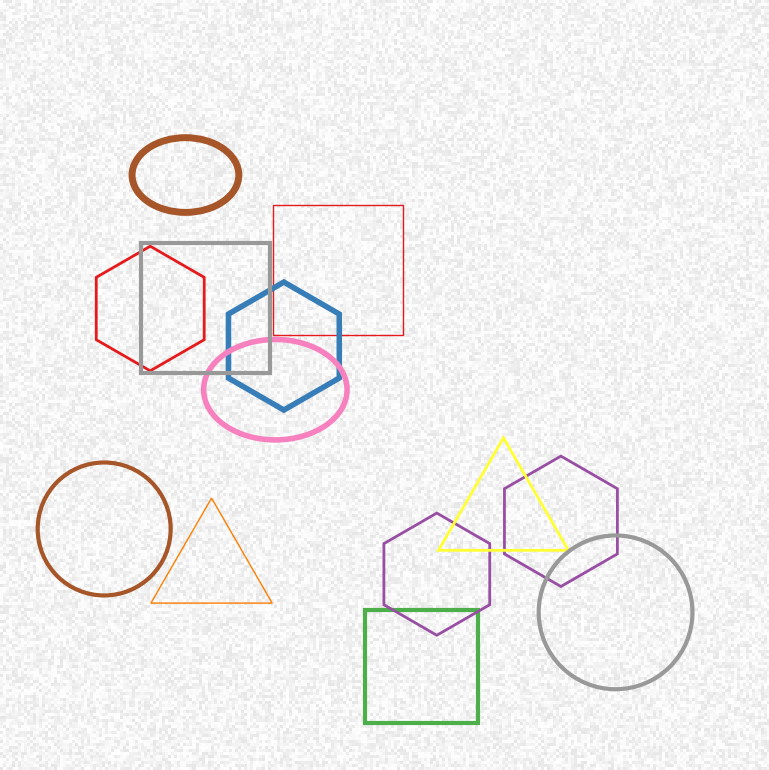[{"shape": "square", "thickness": 0.5, "radius": 0.42, "center": [0.439, 0.649]}, {"shape": "hexagon", "thickness": 1, "radius": 0.4, "center": [0.195, 0.599]}, {"shape": "hexagon", "thickness": 2, "radius": 0.42, "center": [0.369, 0.551]}, {"shape": "square", "thickness": 1.5, "radius": 0.37, "center": [0.548, 0.135]}, {"shape": "hexagon", "thickness": 1, "radius": 0.4, "center": [0.567, 0.254]}, {"shape": "hexagon", "thickness": 1, "radius": 0.42, "center": [0.728, 0.323]}, {"shape": "triangle", "thickness": 0.5, "radius": 0.45, "center": [0.275, 0.262]}, {"shape": "triangle", "thickness": 1, "radius": 0.49, "center": [0.654, 0.334]}, {"shape": "oval", "thickness": 2.5, "radius": 0.35, "center": [0.241, 0.773]}, {"shape": "circle", "thickness": 1.5, "radius": 0.43, "center": [0.135, 0.313]}, {"shape": "oval", "thickness": 2, "radius": 0.47, "center": [0.358, 0.494]}, {"shape": "circle", "thickness": 1.5, "radius": 0.5, "center": [0.799, 0.205]}, {"shape": "square", "thickness": 1.5, "radius": 0.42, "center": [0.267, 0.6]}]